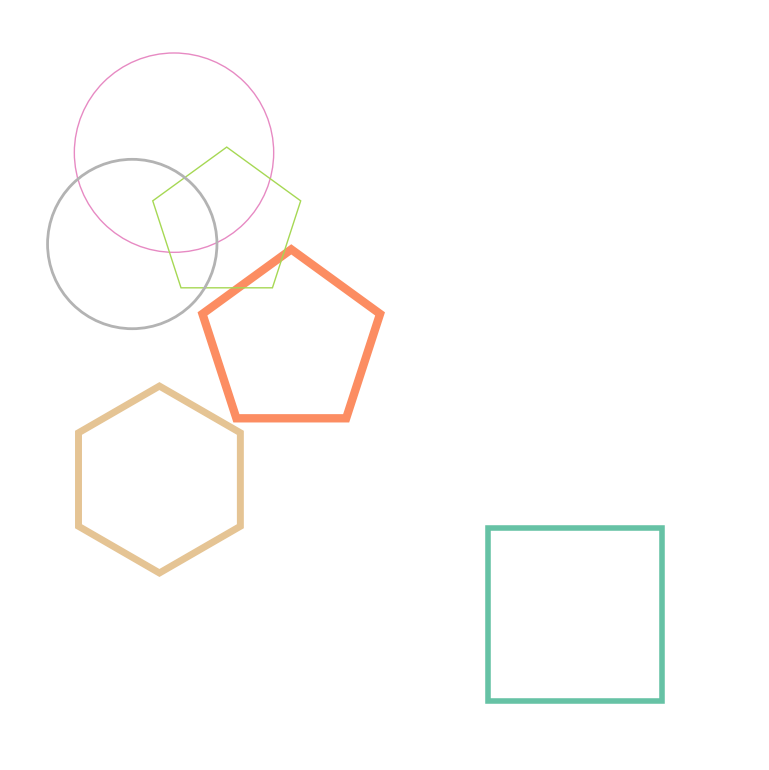[{"shape": "square", "thickness": 2, "radius": 0.56, "center": [0.747, 0.202]}, {"shape": "pentagon", "thickness": 3, "radius": 0.61, "center": [0.378, 0.555]}, {"shape": "circle", "thickness": 0.5, "radius": 0.65, "center": [0.226, 0.802]}, {"shape": "pentagon", "thickness": 0.5, "radius": 0.51, "center": [0.294, 0.708]}, {"shape": "hexagon", "thickness": 2.5, "radius": 0.61, "center": [0.207, 0.377]}, {"shape": "circle", "thickness": 1, "radius": 0.55, "center": [0.172, 0.683]}]